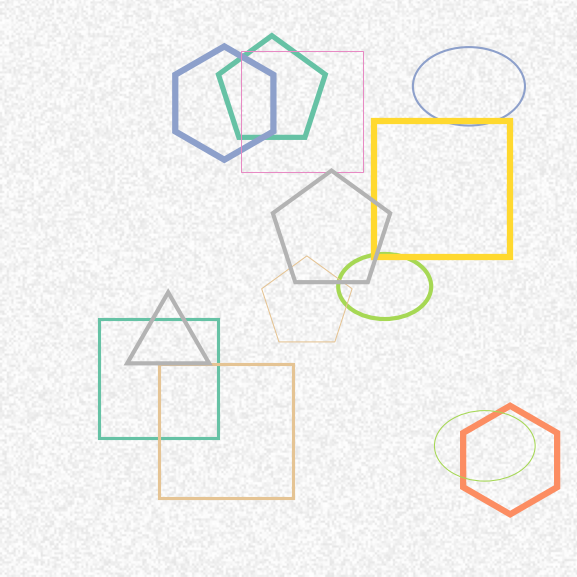[{"shape": "pentagon", "thickness": 2.5, "radius": 0.49, "center": [0.471, 0.84]}, {"shape": "square", "thickness": 1.5, "radius": 0.52, "center": [0.275, 0.343]}, {"shape": "hexagon", "thickness": 3, "radius": 0.47, "center": [0.883, 0.203]}, {"shape": "hexagon", "thickness": 3, "radius": 0.49, "center": [0.388, 0.821]}, {"shape": "oval", "thickness": 1, "radius": 0.49, "center": [0.812, 0.85]}, {"shape": "square", "thickness": 0.5, "radius": 0.53, "center": [0.523, 0.806]}, {"shape": "oval", "thickness": 2, "radius": 0.4, "center": [0.666, 0.503]}, {"shape": "oval", "thickness": 0.5, "radius": 0.44, "center": [0.839, 0.227]}, {"shape": "square", "thickness": 3, "radius": 0.59, "center": [0.766, 0.672]}, {"shape": "square", "thickness": 1.5, "radius": 0.58, "center": [0.391, 0.252]}, {"shape": "pentagon", "thickness": 0.5, "radius": 0.41, "center": [0.531, 0.474]}, {"shape": "pentagon", "thickness": 2, "radius": 0.53, "center": [0.574, 0.597]}, {"shape": "triangle", "thickness": 2, "radius": 0.41, "center": [0.291, 0.411]}]